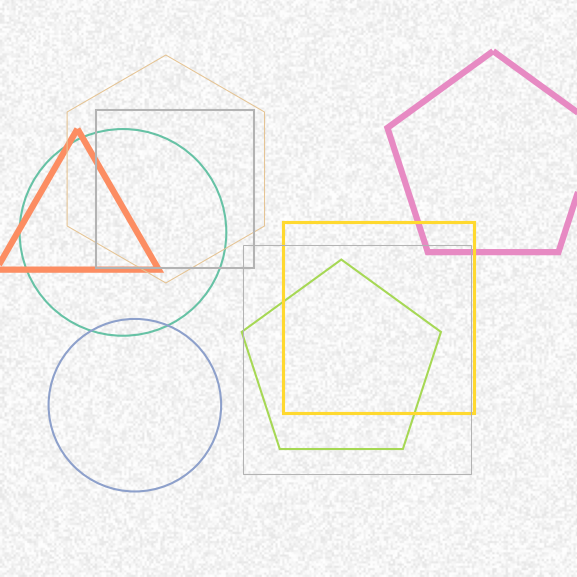[{"shape": "circle", "thickness": 1, "radius": 0.89, "center": [0.213, 0.597]}, {"shape": "triangle", "thickness": 3, "radius": 0.81, "center": [0.134, 0.613]}, {"shape": "circle", "thickness": 1, "radius": 0.75, "center": [0.234, 0.297]}, {"shape": "pentagon", "thickness": 3, "radius": 0.96, "center": [0.854, 0.718]}, {"shape": "pentagon", "thickness": 1, "radius": 0.91, "center": [0.591, 0.368]}, {"shape": "square", "thickness": 1.5, "radius": 0.83, "center": [0.655, 0.449]}, {"shape": "hexagon", "thickness": 0.5, "radius": 0.99, "center": [0.287, 0.707]}, {"shape": "square", "thickness": 0.5, "radius": 0.99, "center": [0.618, 0.377]}, {"shape": "square", "thickness": 1, "radius": 0.68, "center": [0.303, 0.672]}]